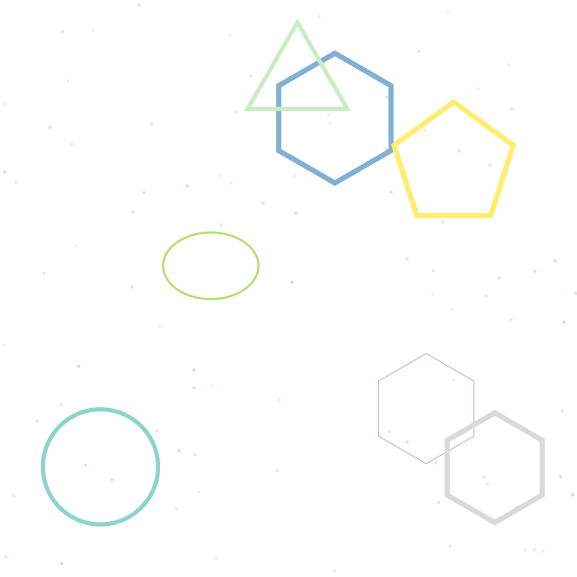[{"shape": "circle", "thickness": 2, "radius": 0.5, "center": [0.174, 0.191]}, {"shape": "hexagon", "thickness": 0.5, "radius": 0.48, "center": [0.738, 0.292]}, {"shape": "hexagon", "thickness": 2.5, "radius": 0.56, "center": [0.58, 0.795]}, {"shape": "oval", "thickness": 1, "radius": 0.41, "center": [0.365, 0.539]}, {"shape": "hexagon", "thickness": 2.5, "radius": 0.47, "center": [0.857, 0.189]}, {"shape": "triangle", "thickness": 2, "radius": 0.5, "center": [0.515, 0.86]}, {"shape": "pentagon", "thickness": 2.5, "radius": 0.54, "center": [0.786, 0.714]}]